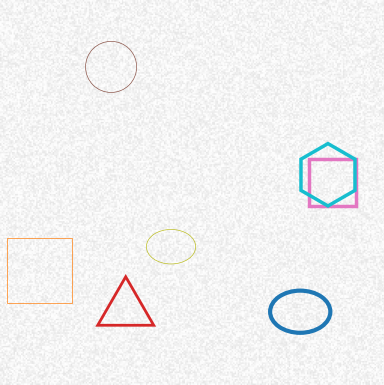[{"shape": "oval", "thickness": 3, "radius": 0.39, "center": [0.78, 0.19]}, {"shape": "square", "thickness": 0.5, "radius": 0.42, "center": [0.102, 0.297]}, {"shape": "triangle", "thickness": 2, "radius": 0.42, "center": [0.327, 0.197]}, {"shape": "circle", "thickness": 0.5, "radius": 0.33, "center": [0.289, 0.826]}, {"shape": "square", "thickness": 2.5, "radius": 0.31, "center": [0.863, 0.525]}, {"shape": "oval", "thickness": 0.5, "radius": 0.32, "center": [0.444, 0.359]}, {"shape": "hexagon", "thickness": 2.5, "radius": 0.4, "center": [0.852, 0.546]}]